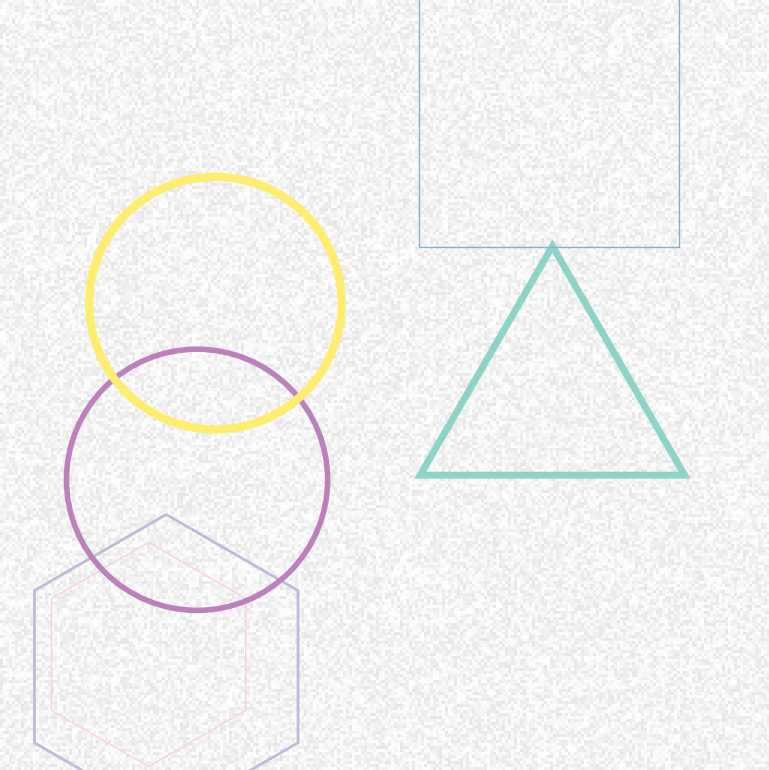[{"shape": "triangle", "thickness": 2.5, "radius": 0.99, "center": [0.717, 0.482]}, {"shape": "hexagon", "thickness": 1, "radius": 0.99, "center": [0.216, 0.134]}, {"shape": "square", "thickness": 0.5, "radius": 0.84, "center": [0.713, 0.847]}, {"shape": "hexagon", "thickness": 0.5, "radius": 0.73, "center": [0.193, 0.15]}, {"shape": "circle", "thickness": 2, "radius": 0.85, "center": [0.256, 0.377]}, {"shape": "circle", "thickness": 3, "radius": 0.82, "center": [0.28, 0.606]}]